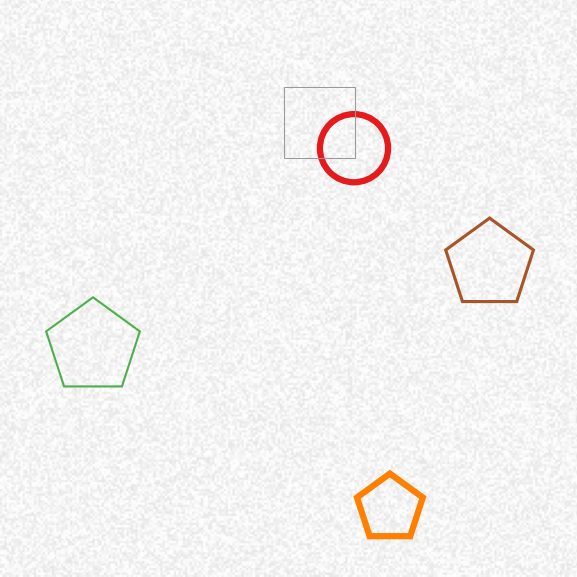[{"shape": "circle", "thickness": 3, "radius": 0.3, "center": [0.613, 0.743]}, {"shape": "pentagon", "thickness": 1, "radius": 0.43, "center": [0.161, 0.399]}, {"shape": "pentagon", "thickness": 3, "radius": 0.3, "center": [0.675, 0.119]}, {"shape": "pentagon", "thickness": 1.5, "radius": 0.4, "center": [0.848, 0.542]}, {"shape": "square", "thickness": 0.5, "radius": 0.31, "center": [0.554, 0.787]}]